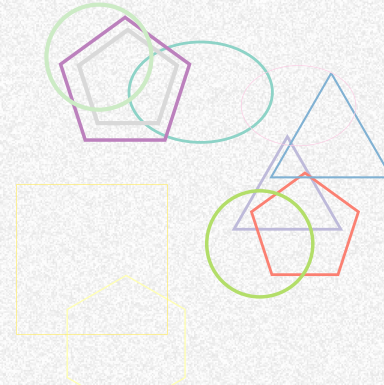[{"shape": "oval", "thickness": 2, "radius": 0.93, "center": [0.521, 0.761]}, {"shape": "hexagon", "thickness": 1, "radius": 0.88, "center": [0.328, 0.108]}, {"shape": "triangle", "thickness": 2, "radius": 0.8, "center": [0.746, 0.485]}, {"shape": "pentagon", "thickness": 2, "radius": 0.73, "center": [0.792, 0.405]}, {"shape": "triangle", "thickness": 1.5, "radius": 0.9, "center": [0.86, 0.63]}, {"shape": "circle", "thickness": 2.5, "radius": 0.69, "center": [0.675, 0.367]}, {"shape": "oval", "thickness": 0.5, "radius": 0.74, "center": [0.775, 0.726]}, {"shape": "pentagon", "thickness": 3, "radius": 0.67, "center": [0.332, 0.789]}, {"shape": "pentagon", "thickness": 2.5, "radius": 0.88, "center": [0.325, 0.779]}, {"shape": "circle", "thickness": 3, "radius": 0.68, "center": [0.257, 0.852]}, {"shape": "square", "thickness": 0.5, "radius": 0.98, "center": [0.238, 0.327]}]